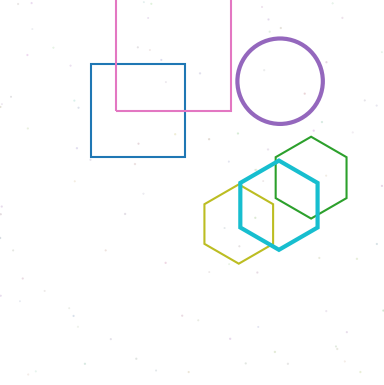[{"shape": "square", "thickness": 1.5, "radius": 0.61, "center": [0.359, 0.713]}, {"shape": "hexagon", "thickness": 1.5, "radius": 0.53, "center": [0.808, 0.539]}, {"shape": "circle", "thickness": 3, "radius": 0.55, "center": [0.728, 0.789]}, {"shape": "square", "thickness": 1.5, "radius": 0.75, "center": [0.451, 0.863]}, {"shape": "hexagon", "thickness": 1.5, "radius": 0.51, "center": [0.62, 0.418]}, {"shape": "hexagon", "thickness": 3, "radius": 0.58, "center": [0.725, 0.467]}]